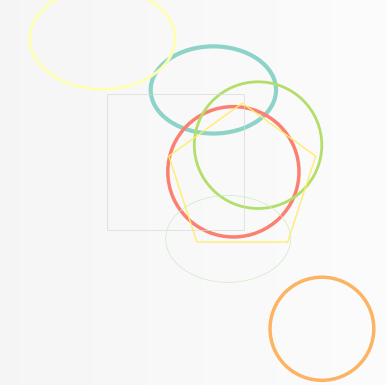[{"shape": "oval", "thickness": 3, "radius": 0.81, "center": [0.551, 0.766]}, {"shape": "oval", "thickness": 2, "radius": 0.94, "center": [0.264, 0.9]}, {"shape": "circle", "thickness": 2.5, "radius": 0.85, "center": [0.602, 0.554]}, {"shape": "circle", "thickness": 2.5, "radius": 0.67, "center": [0.831, 0.146]}, {"shape": "circle", "thickness": 2, "radius": 0.82, "center": [0.666, 0.623]}, {"shape": "square", "thickness": 0.5, "radius": 0.88, "center": [0.452, 0.58]}, {"shape": "oval", "thickness": 0.5, "radius": 0.81, "center": [0.589, 0.379]}, {"shape": "pentagon", "thickness": 1, "radius": 1.0, "center": [0.625, 0.533]}]